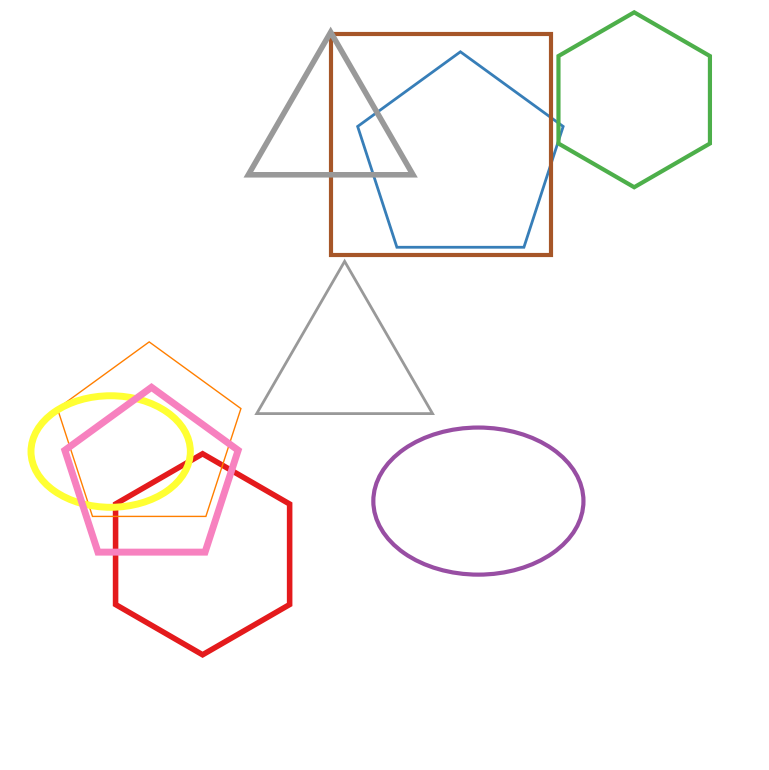[{"shape": "hexagon", "thickness": 2, "radius": 0.65, "center": [0.263, 0.28]}, {"shape": "pentagon", "thickness": 1, "radius": 0.7, "center": [0.598, 0.792]}, {"shape": "hexagon", "thickness": 1.5, "radius": 0.57, "center": [0.824, 0.87]}, {"shape": "oval", "thickness": 1.5, "radius": 0.68, "center": [0.621, 0.349]}, {"shape": "pentagon", "thickness": 0.5, "radius": 0.63, "center": [0.194, 0.431]}, {"shape": "oval", "thickness": 2.5, "radius": 0.52, "center": [0.144, 0.414]}, {"shape": "square", "thickness": 1.5, "radius": 0.72, "center": [0.573, 0.812]}, {"shape": "pentagon", "thickness": 2.5, "radius": 0.59, "center": [0.197, 0.379]}, {"shape": "triangle", "thickness": 1, "radius": 0.66, "center": [0.448, 0.529]}, {"shape": "triangle", "thickness": 2, "radius": 0.62, "center": [0.429, 0.835]}]